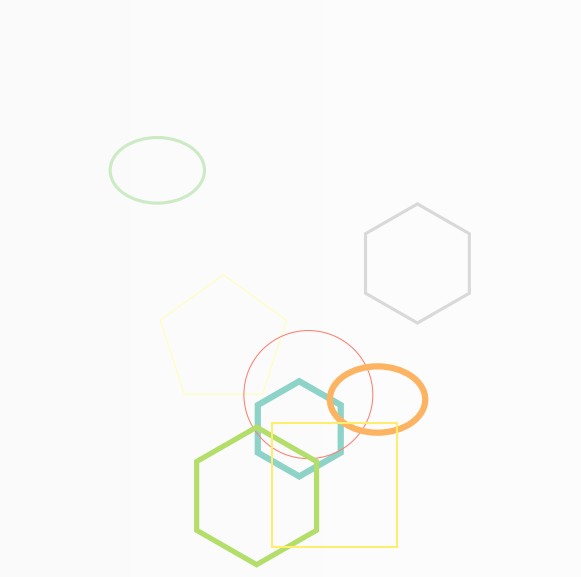[{"shape": "hexagon", "thickness": 3, "radius": 0.41, "center": [0.515, 0.257]}, {"shape": "pentagon", "thickness": 0.5, "radius": 0.57, "center": [0.384, 0.409]}, {"shape": "circle", "thickness": 0.5, "radius": 0.55, "center": [0.531, 0.316]}, {"shape": "oval", "thickness": 3, "radius": 0.41, "center": [0.65, 0.307]}, {"shape": "hexagon", "thickness": 2.5, "radius": 0.6, "center": [0.441, 0.14]}, {"shape": "hexagon", "thickness": 1.5, "radius": 0.52, "center": [0.718, 0.543]}, {"shape": "oval", "thickness": 1.5, "radius": 0.41, "center": [0.271, 0.704]}, {"shape": "square", "thickness": 1, "radius": 0.54, "center": [0.575, 0.159]}]